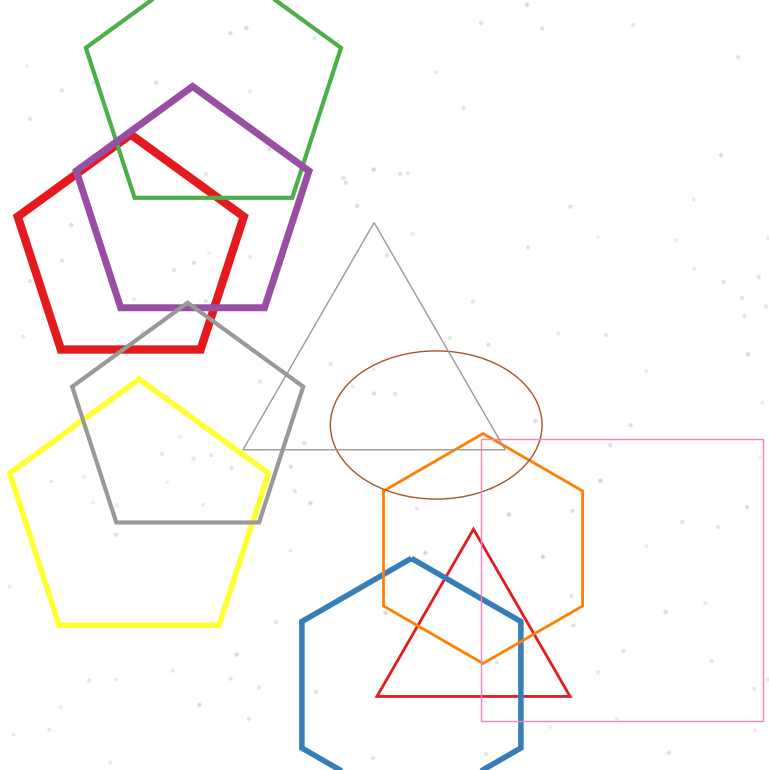[{"shape": "pentagon", "thickness": 3, "radius": 0.77, "center": [0.17, 0.671]}, {"shape": "triangle", "thickness": 1, "radius": 0.72, "center": [0.615, 0.168]}, {"shape": "hexagon", "thickness": 2, "radius": 0.82, "center": [0.534, 0.111]}, {"shape": "pentagon", "thickness": 1.5, "radius": 0.87, "center": [0.277, 0.884]}, {"shape": "pentagon", "thickness": 2.5, "radius": 0.79, "center": [0.25, 0.729]}, {"shape": "hexagon", "thickness": 1, "radius": 0.75, "center": [0.627, 0.288]}, {"shape": "pentagon", "thickness": 2, "radius": 0.88, "center": [0.181, 0.331]}, {"shape": "oval", "thickness": 0.5, "radius": 0.69, "center": [0.567, 0.448]}, {"shape": "square", "thickness": 0.5, "radius": 0.91, "center": [0.808, 0.247]}, {"shape": "pentagon", "thickness": 1.5, "radius": 0.79, "center": [0.244, 0.449]}, {"shape": "triangle", "thickness": 0.5, "radius": 0.98, "center": [0.486, 0.514]}]